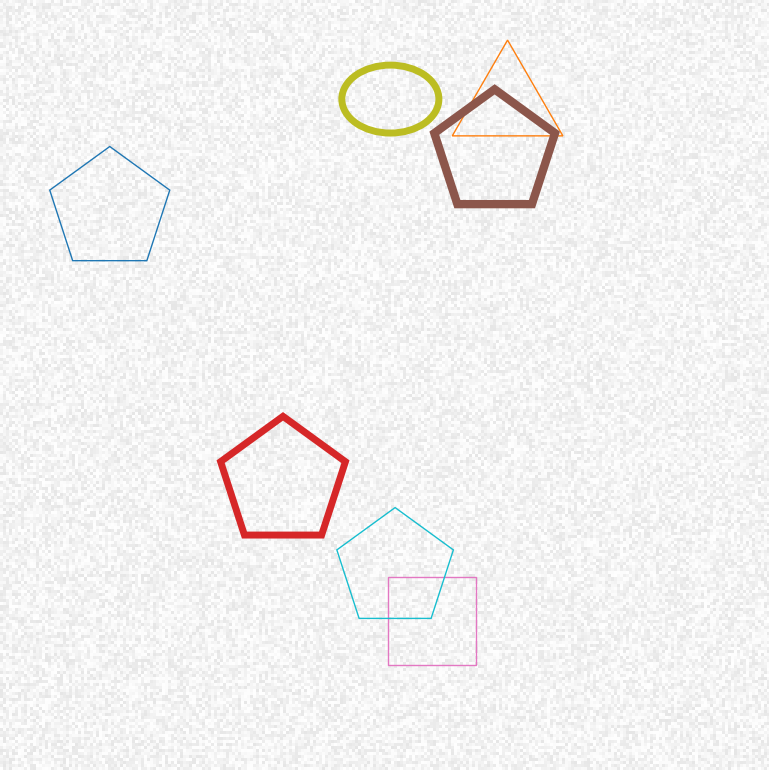[{"shape": "pentagon", "thickness": 0.5, "radius": 0.41, "center": [0.143, 0.728]}, {"shape": "triangle", "thickness": 0.5, "radius": 0.41, "center": [0.659, 0.865]}, {"shape": "pentagon", "thickness": 2.5, "radius": 0.43, "center": [0.368, 0.374]}, {"shape": "pentagon", "thickness": 3, "radius": 0.41, "center": [0.642, 0.802]}, {"shape": "square", "thickness": 0.5, "radius": 0.29, "center": [0.561, 0.193]}, {"shape": "oval", "thickness": 2.5, "radius": 0.32, "center": [0.507, 0.871]}, {"shape": "pentagon", "thickness": 0.5, "radius": 0.4, "center": [0.513, 0.261]}]